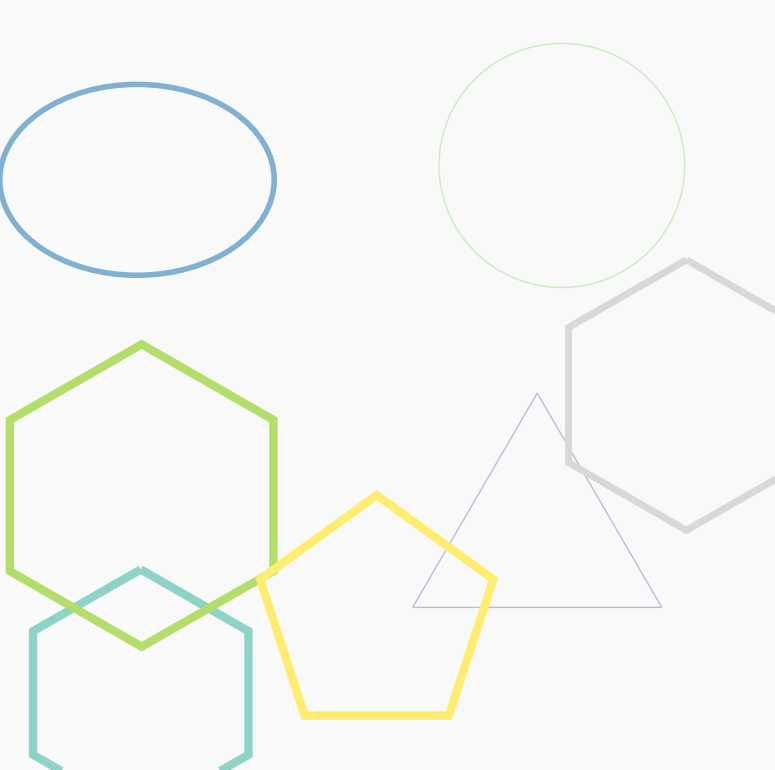[{"shape": "hexagon", "thickness": 3, "radius": 0.8, "center": [0.182, 0.1]}, {"shape": "triangle", "thickness": 0.5, "radius": 0.93, "center": [0.693, 0.304]}, {"shape": "oval", "thickness": 2, "radius": 0.89, "center": [0.177, 0.766]}, {"shape": "hexagon", "thickness": 3, "radius": 0.98, "center": [0.183, 0.356]}, {"shape": "hexagon", "thickness": 2.5, "radius": 0.88, "center": [0.886, 0.487]}, {"shape": "circle", "thickness": 0.5, "radius": 0.79, "center": [0.725, 0.785]}, {"shape": "pentagon", "thickness": 3, "radius": 0.79, "center": [0.486, 0.199]}]